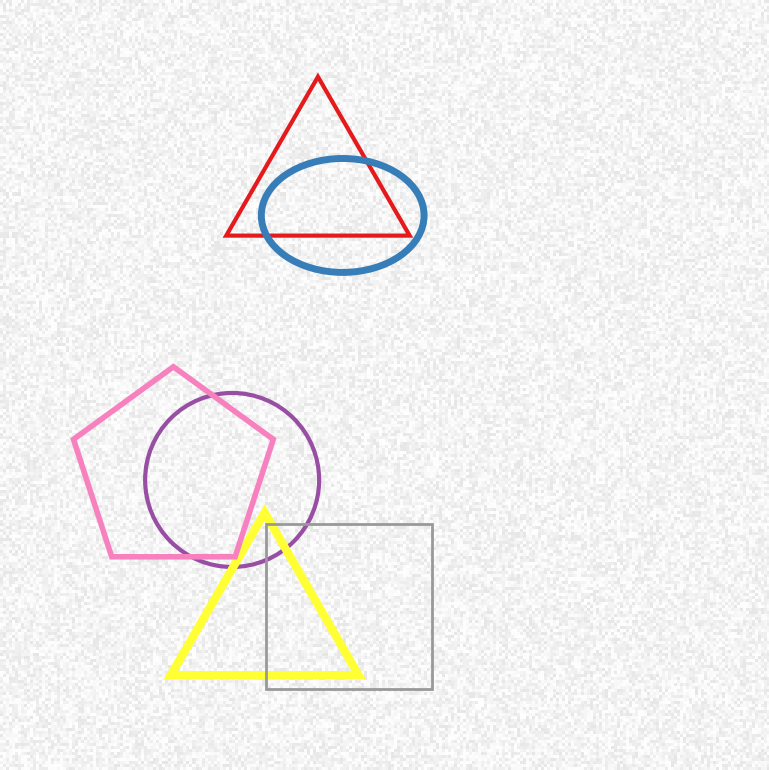[{"shape": "triangle", "thickness": 1.5, "radius": 0.69, "center": [0.413, 0.763]}, {"shape": "oval", "thickness": 2.5, "radius": 0.53, "center": [0.445, 0.72]}, {"shape": "circle", "thickness": 1.5, "radius": 0.56, "center": [0.301, 0.377]}, {"shape": "triangle", "thickness": 3, "radius": 0.7, "center": [0.344, 0.194]}, {"shape": "pentagon", "thickness": 2, "radius": 0.68, "center": [0.225, 0.387]}, {"shape": "square", "thickness": 1, "radius": 0.54, "center": [0.453, 0.213]}]